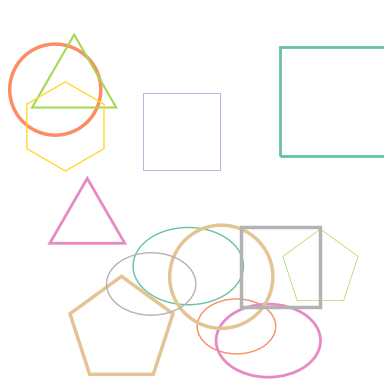[{"shape": "oval", "thickness": 1, "radius": 0.72, "center": [0.489, 0.309]}, {"shape": "square", "thickness": 2, "radius": 0.71, "center": [0.869, 0.737]}, {"shape": "oval", "thickness": 1, "radius": 0.51, "center": [0.614, 0.152]}, {"shape": "circle", "thickness": 2.5, "radius": 0.59, "center": [0.144, 0.767]}, {"shape": "square", "thickness": 0.5, "radius": 0.5, "center": [0.472, 0.658]}, {"shape": "triangle", "thickness": 2, "radius": 0.56, "center": [0.227, 0.424]}, {"shape": "oval", "thickness": 2, "radius": 0.68, "center": [0.697, 0.115]}, {"shape": "pentagon", "thickness": 0.5, "radius": 0.51, "center": [0.832, 0.302]}, {"shape": "triangle", "thickness": 1.5, "radius": 0.63, "center": [0.193, 0.784]}, {"shape": "hexagon", "thickness": 1, "radius": 0.58, "center": [0.17, 0.672]}, {"shape": "circle", "thickness": 2.5, "radius": 0.67, "center": [0.575, 0.281]}, {"shape": "pentagon", "thickness": 2.5, "radius": 0.7, "center": [0.316, 0.142]}, {"shape": "oval", "thickness": 1, "radius": 0.58, "center": [0.393, 0.262]}, {"shape": "square", "thickness": 2.5, "radius": 0.52, "center": [0.729, 0.306]}]